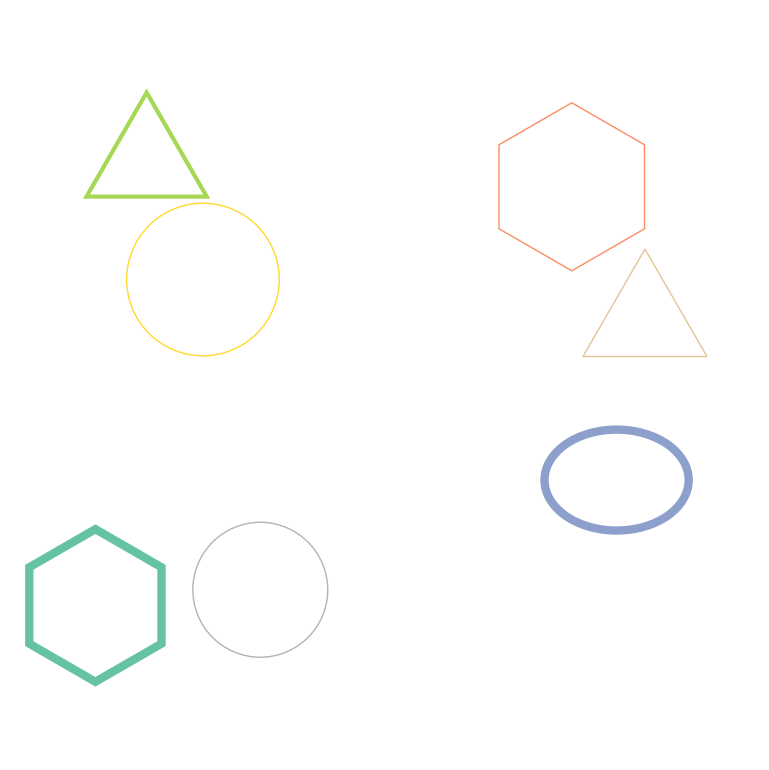[{"shape": "hexagon", "thickness": 3, "radius": 0.5, "center": [0.124, 0.214]}, {"shape": "hexagon", "thickness": 0.5, "radius": 0.55, "center": [0.743, 0.757]}, {"shape": "oval", "thickness": 3, "radius": 0.47, "center": [0.801, 0.377]}, {"shape": "triangle", "thickness": 1.5, "radius": 0.45, "center": [0.19, 0.79]}, {"shape": "circle", "thickness": 0.5, "radius": 0.5, "center": [0.264, 0.637]}, {"shape": "triangle", "thickness": 0.5, "radius": 0.46, "center": [0.838, 0.584]}, {"shape": "circle", "thickness": 0.5, "radius": 0.44, "center": [0.338, 0.234]}]